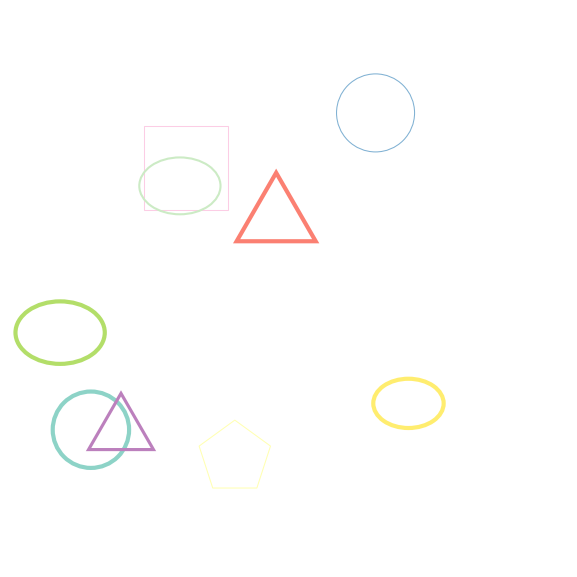[{"shape": "circle", "thickness": 2, "radius": 0.33, "center": [0.157, 0.255]}, {"shape": "pentagon", "thickness": 0.5, "radius": 0.32, "center": [0.407, 0.207]}, {"shape": "triangle", "thickness": 2, "radius": 0.4, "center": [0.478, 0.621]}, {"shape": "circle", "thickness": 0.5, "radius": 0.34, "center": [0.65, 0.804]}, {"shape": "oval", "thickness": 2, "radius": 0.39, "center": [0.104, 0.423]}, {"shape": "square", "thickness": 0.5, "radius": 0.36, "center": [0.322, 0.708]}, {"shape": "triangle", "thickness": 1.5, "radius": 0.32, "center": [0.21, 0.253]}, {"shape": "oval", "thickness": 1, "radius": 0.35, "center": [0.312, 0.677]}, {"shape": "oval", "thickness": 2, "radius": 0.3, "center": [0.707, 0.301]}]